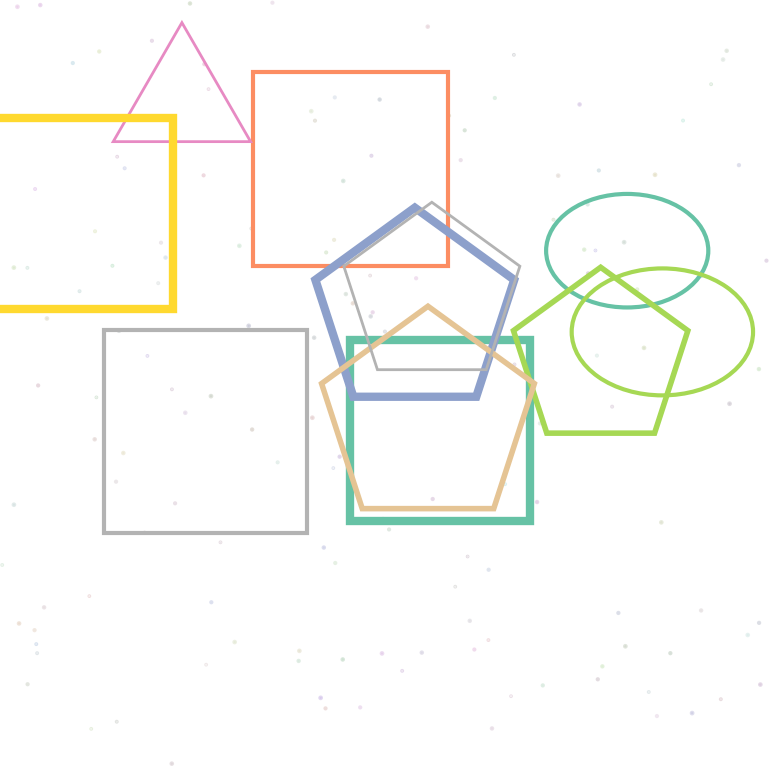[{"shape": "oval", "thickness": 1.5, "radius": 0.53, "center": [0.815, 0.674]}, {"shape": "square", "thickness": 3, "radius": 0.59, "center": [0.571, 0.441]}, {"shape": "square", "thickness": 1.5, "radius": 0.63, "center": [0.455, 0.781]}, {"shape": "pentagon", "thickness": 3, "radius": 0.68, "center": [0.539, 0.595]}, {"shape": "triangle", "thickness": 1, "radius": 0.52, "center": [0.236, 0.868]}, {"shape": "oval", "thickness": 1.5, "radius": 0.59, "center": [0.86, 0.569]}, {"shape": "pentagon", "thickness": 2, "radius": 0.6, "center": [0.78, 0.534]}, {"shape": "square", "thickness": 3, "radius": 0.62, "center": [0.1, 0.723]}, {"shape": "pentagon", "thickness": 2, "radius": 0.73, "center": [0.556, 0.457]}, {"shape": "pentagon", "thickness": 1, "radius": 0.6, "center": [0.561, 0.617]}, {"shape": "square", "thickness": 1.5, "radius": 0.66, "center": [0.267, 0.44]}]